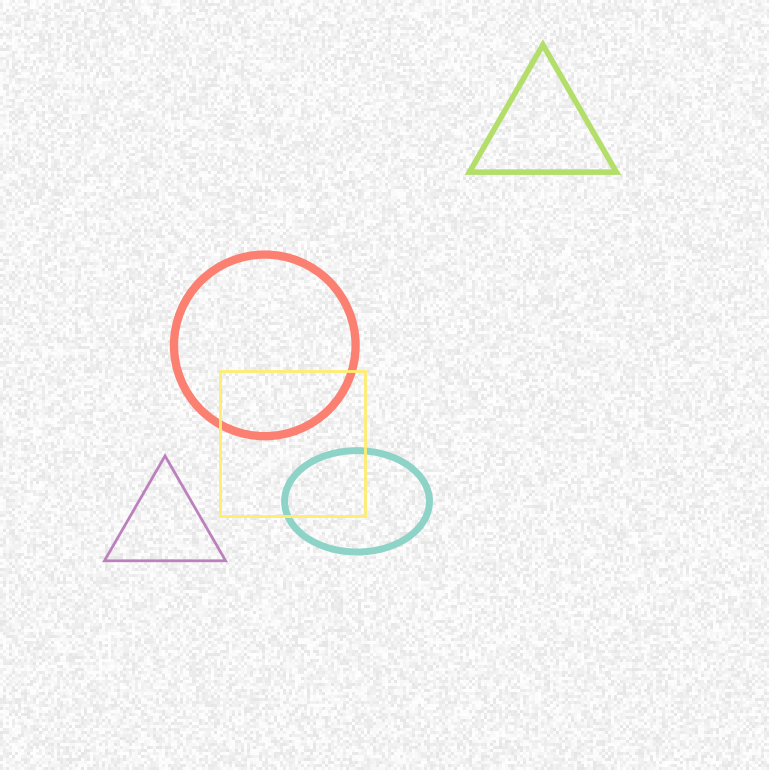[{"shape": "oval", "thickness": 2.5, "radius": 0.47, "center": [0.464, 0.349]}, {"shape": "circle", "thickness": 3, "radius": 0.59, "center": [0.344, 0.551]}, {"shape": "triangle", "thickness": 2, "radius": 0.55, "center": [0.705, 0.832]}, {"shape": "triangle", "thickness": 1, "radius": 0.45, "center": [0.214, 0.317]}, {"shape": "square", "thickness": 1, "radius": 0.47, "center": [0.38, 0.424]}]